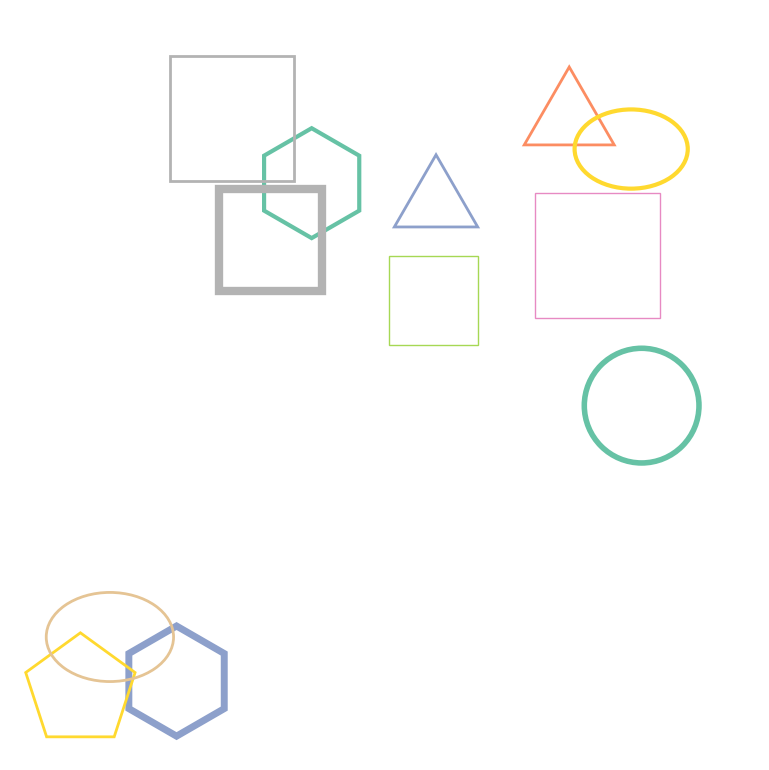[{"shape": "hexagon", "thickness": 1.5, "radius": 0.36, "center": [0.405, 0.762]}, {"shape": "circle", "thickness": 2, "radius": 0.37, "center": [0.833, 0.473]}, {"shape": "triangle", "thickness": 1, "radius": 0.34, "center": [0.739, 0.846]}, {"shape": "hexagon", "thickness": 2.5, "radius": 0.36, "center": [0.229, 0.115]}, {"shape": "triangle", "thickness": 1, "radius": 0.31, "center": [0.566, 0.737]}, {"shape": "square", "thickness": 0.5, "radius": 0.41, "center": [0.776, 0.668]}, {"shape": "square", "thickness": 0.5, "radius": 0.29, "center": [0.563, 0.609]}, {"shape": "pentagon", "thickness": 1, "radius": 0.37, "center": [0.104, 0.103]}, {"shape": "oval", "thickness": 1.5, "radius": 0.37, "center": [0.82, 0.806]}, {"shape": "oval", "thickness": 1, "radius": 0.41, "center": [0.143, 0.173]}, {"shape": "square", "thickness": 3, "radius": 0.33, "center": [0.351, 0.689]}, {"shape": "square", "thickness": 1, "radius": 0.4, "center": [0.302, 0.846]}]